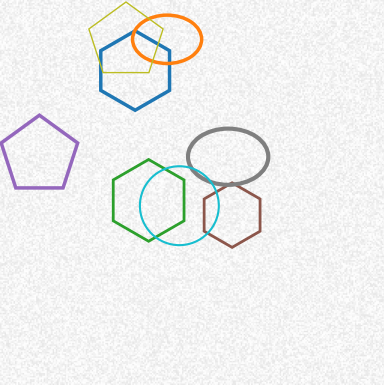[{"shape": "hexagon", "thickness": 2.5, "radius": 0.52, "center": [0.351, 0.817]}, {"shape": "oval", "thickness": 2.5, "radius": 0.45, "center": [0.434, 0.898]}, {"shape": "hexagon", "thickness": 2, "radius": 0.53, "center": [0.386, 0.48]}, {"shape": "pentagon", "thickness": 2.5, "radius": 0.52, "center": [0.102, 0.596]}, {"shape": "hexagon", "thickness": 2, "radius": 0.42, "center": [0.603, 0.441]}, {"shape": "oval", "thickness": 3, "radius": 0.52, "center": [0.593, 0.593]}, {"shape": "pentagon", "thickness": 1, "radius": 0.51, "center": [0.327, 0.893]}, {"shape": "circle", "thickness": 1.5, "radius": 0.51, "center": [0.466, 0.466]}]